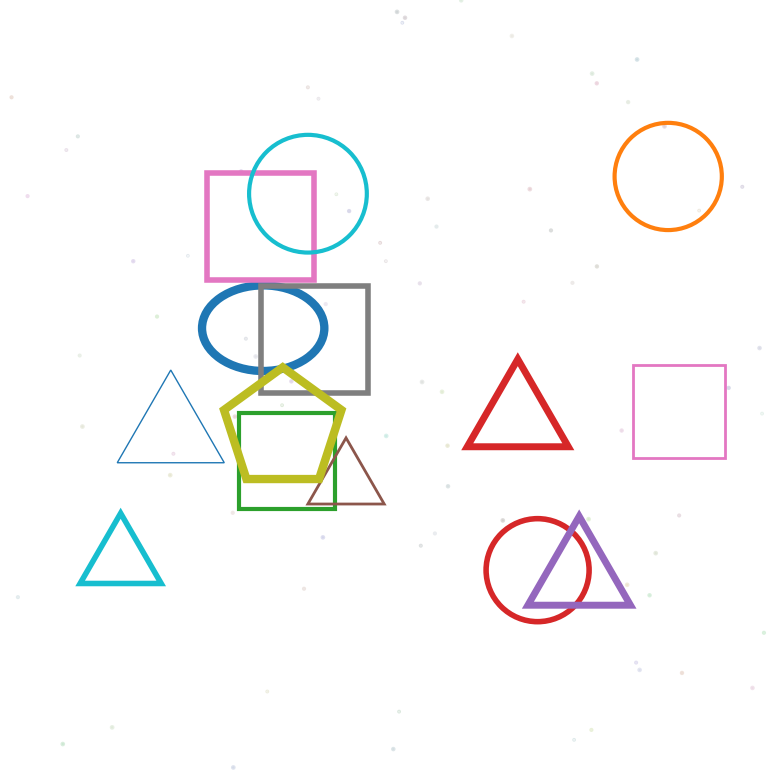[{"shape": "oval", "thickness": 3, "radius": 0.4, "center": [0.342, 0.574]}, {"shape": "triangle", "thickness": 0.5, "radius": 0.4, "center": [0.222, 0.439]}, {"shape": "circle", "thickness": 1.5, "radius": 0.35, "center": [0.868, 0.771]}, {"shape": "square", "thickness": 1.5, "radius": 0.31, "center": [0.373, 0.401]}, {"shape": "circle", "thickness": 2, "radius": 0.33, "center": [0.698, 0.26]}, {"shape": "triangle", "thickness": 2.5, "radius": 0.38, "center": [0.672, 0.458]}, {"shape": "triangle", "thickness": 2.5, "radius": 0.38, "center": [0.752, 0.252]}, {"shape": "triangle", "thickness": 1, "radius": 0.29, "center": [0.449, 0.374]}, {"shape": "square", "thickness": 2, "radius": 0.35, "center": [0.339, 0.706]}, {"shape": "square", "thickness": 1, "radius": 0.3, "center": [0.882, 0.465]}, {"shape": "square", "thickness": 2, "radius": 0.35, "center": [0.408, 0.559]}, {"shape": "pentagon", "thickness": 3, "radius": 0.4, "center": [0.367, 0.443]}, {"shape": "circle", "thickness": 1.5, "radius": 0.38, "center": [0.4, 0.748]}, {"shape": "triangle", "thickness": 2, "radius": 0.3, "center": [0.157, 0.273]}]